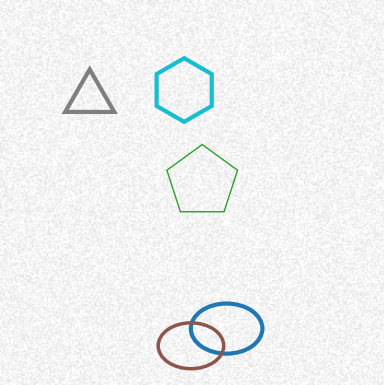[{"shape": "oval", "thickness": 3, "radius": 0.46, "center": [0.589, 0.147]}, {"shape": "pentagon", "thickness": 1, "radius": 0.48, "center": [0.525, 0.528]}, {"shape": "oval", "thickness": 2.5, "radius": 0.43, "center": [0.496, 0.102]}, {"shape": "triangle", "thickness": 3, "radius": 0.37, "center": [0.233, 0.746]}, {"shape": "hexagon", "thickness": 3, "radius": 0.41, "center": [0.478, 0.766]}]